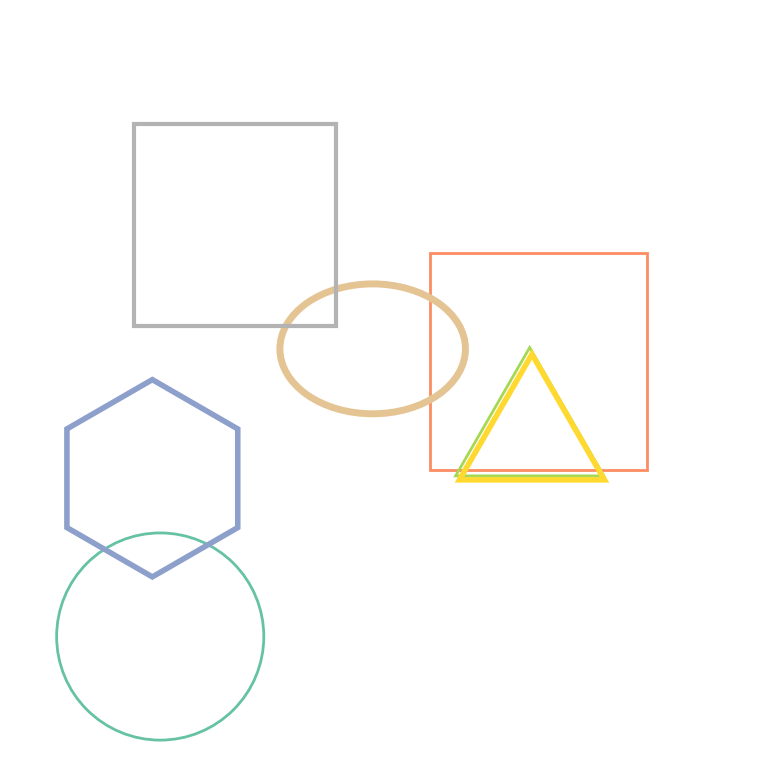[{"shape": "circle", "thickness": 1, "radius": 0.67, "center": [0.208, 0.173]}, {"shape": "square", "thickness": 1, "radius": 0.7, "center": [0.699, 0.531]}, {"shape": "hexagon", "thickness": 2, "radius": 0.64, "center": [0.198, 0.379]}, {"shape": "triangle", "thickness": 1, "radius": 0.56, "center": [0.688, 0.438]}, {"shape": "triangle", "thickness": 2, "radius": 0.54, "center": [0.691, 0.431]}, {"shape": "oval", "thickness": 2.5, "radius": 0.6, "center": [0.484, 0.547]}, {"shape": "square", "thickness": 1.5, "radius": 0.66, "center": [0.305, 0.708]}]